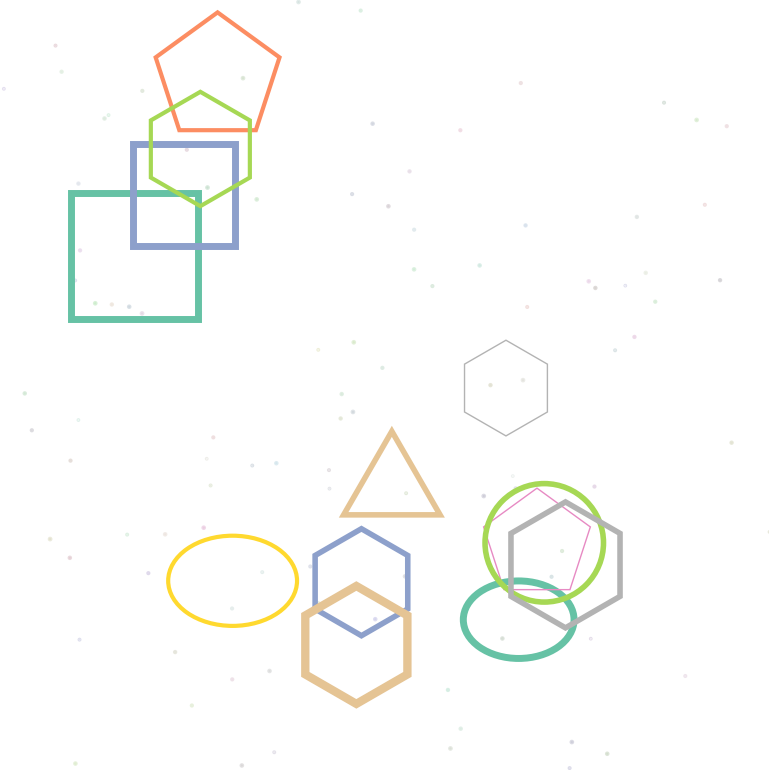[{"shape": "square", "thickness": 2.5, "radius": 0.41, "center": [0.175, 0.667]}, {"shape": "oval", "thickness": 2.5, "radius": 0.36, "center": [0.674, 0.195]}, {"shape": "pentagon", "thickness": 1.5, "radius": 0.42, "center": [0.283, 0.899]}, {"shape": "square", "thickness": 2.5, "radius": 0.33, "center": [0.239, 0.747]}, {"shape": "hexagon", "thickness": 2, "radius": 0.35, "center": [0.469, 0.244]}, {"shape": "pentagon", "thickness": 0.5, "radius": 0.36, "center": [0.697, 0.293]}, {"shape": "circle", "thickness": 2, "radius": 0.38, "center": [0.707, 0.295]}, {"shape": "hexagon", "thickness": 1.5, "radius": 0.37, "center": [0.26, 0.807]}, {"shape": "oval", "thickness": 1.5, "radius": 0.42, "center": [0.302, 0.246]}, {"shape": "hexagon", "thickness": 3, "radius": 0.38, "center": [0.463, 0.162]}, {"shape": "triangle", "thickness": 2, "radius": 0.36, "center": [0.509, 0.368]}, {"shape": "hexagon", "thickness": 0.5, "radius": 0.31, "center": [0.657, 0.496]}, {"shape": "hexagon", "thickness": 2, "radius": 0.41, "center": [0.734, 0.266]}]